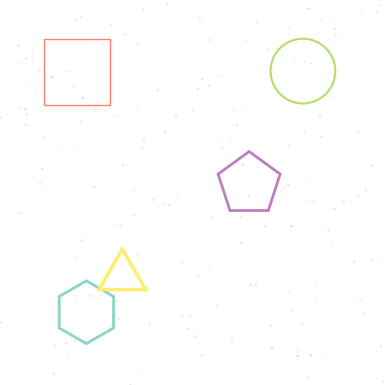[{"shape": "hexagon", "thickness": 2, "radius": 0.41, "center": [0.224, 0.189]}, {"shape": "square", "thickness": 1, "radius": 0.43, "center": [0.2, 0.813]}, {"shape": "circle", "thickness": 1.5, "radius": 0.42, "center": [0.787, 0.815]}, {"shape": "pentagon", "thickness": 2, "radius": 0.42, "center": [0.647, 0.522]}, {"shape": "triangle", "thickness": 2.5, "radius": 0.35, "center": [0.318, 0.283]}]